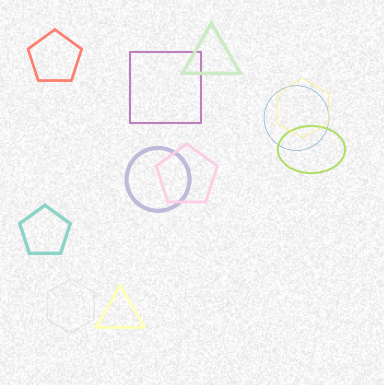[{"shape": "pentagon", "thickness": 2.5, "radius": 0.35, "center": [0.117, 0.398]}, {"shape": "triangle", "thickness": 2, "radius": 0.36, "center": [0.312, 0.186]}, {"shape": "circle", "thickness": 3, "radius": 0.41, "center": [0.41, 0.534]}, {"shape": "pentagon", "thickness": 2, "radius": 0.37, "center": [0.142, 0.85]}, {"shape": "circle", "thickness": 0.5, "radius": 0.42, "center": [0.77, 0.693]}, {"shape": "oval", "thickness": 1.5, "radius": 0.44, "center": [0.809, 0.612]}, {"shape": "pentagon", "thickness": 2, "radius": 0.42, "center": [0.485, 0.543]}, {"shape": "hexagon", "thickness": 0.5, "radius": 0.35, "center": [0.184, 0.206]}, {"shape": "square", "thickness": 1.5, "radius": 0.47, "center": [0.43, 0.773]}, {"shape": "triangle", "thickness": 2.5, "radius": 0.43, "center": [0.549, 0.853]}, {"shape": "hexagon", "thickness": 0.5, "radius": 0.39, "center": [0.786, 0.719]}]